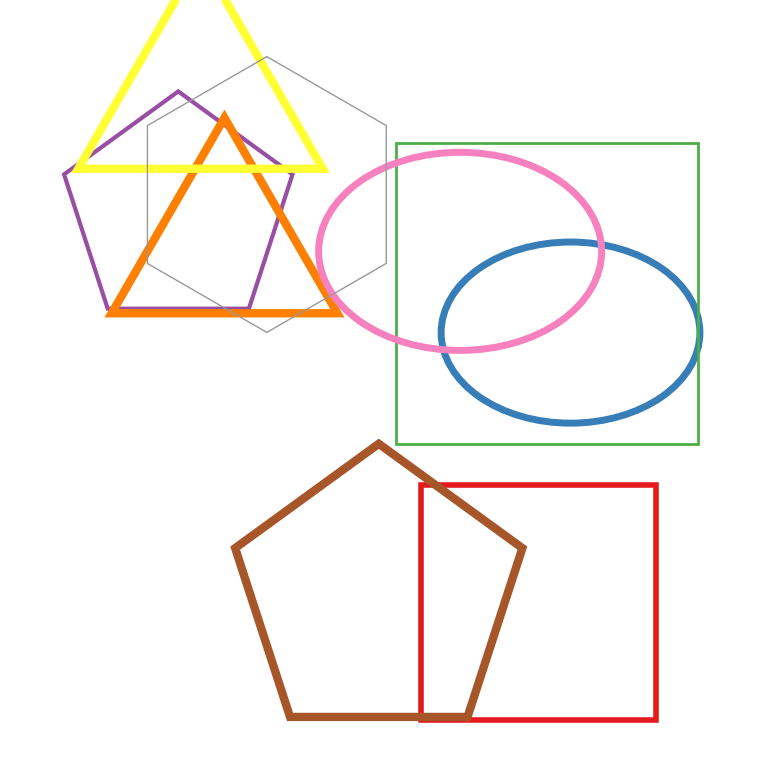[{"shape": "square", "thickness": 2, "radius": 0.76, "center": [0.699, 0.218]}, {"shape": "oval", "thickness": 2.5, "radius": 0.84, "center": [0.741, 0.568]}, {"shape": "square", "thickness": 1, "radius": 0.98, "center": [0.71, 0.619]}, {"shape": "pentagon", "thickness": 1.5, "radius": 0.78, "center": [0.232, 0.725]}, {"shape": "triangle", "thickness": 3, "radius": 0.85, "center": [0.292, 0.678]}, {"shape": "triangle", "thickness": 3, "radius": 0.92, "center": [0.26, 0.873]}, {"shape": "pentagon", "thickness": 3, "radius": 0.98, "center": [0.492, 0.228]}, {"shape": "oval", "thickness": 2.5, "radius": 0.92, "center": [0.598, 0.674]}, {"shape": "hexagon", "thickness": 0.5, "radius": 0.9, "center": [0.347, 0.747]}]